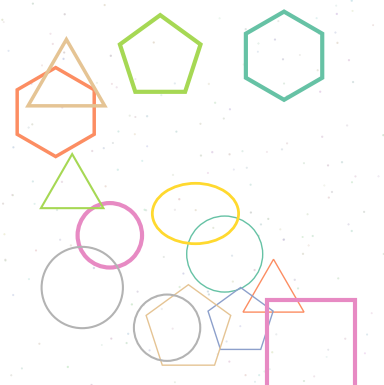[{"shape": "circle", "thickness": 1, "radius": 0.49, "center": [0.584, 0.34]}, {"shape": "hexagon", "thickness": 3, "radius": 0.57, "center": [0.738, 0.855]}, {"shape": "hexagon", "thickness": 2.5, "radius": 0.58, "center": [0.145, 0.709]}, {"shape": "triangle", "thickness": 1, "radius": 0.46, "center": [0.71, 0.235]}, {"shape": "pentagon", "thickness": 1, "radius": 0.44, "center": [0.625, 0.164]}, {"shape": "circle", "thickness": 3, "radius": 0.42, "center": [0.285, 0.389]}, {"shape": "square", "thickness": 3, "radius": 0.58, "center": [0.808, 0.106]}, {"shape": "triangle", "thickness": 1.5, "radius": 0.47, "center": [0.187, 0.506]}, {"shape": "pentagon", "thickness": 3, "radius": 0.55, "center": [0.416, 0.851]}, {"shape": "oval", "thickness": 2, "radius": 0.56, "center": [0.508, 0.445]}, {"shape": "triangle", "thickness": 2.5, "radius": 0.57, "center": [0.172, 0.783]}, {"shape": "pentagon", "thickness": 1, "radius": 0.58, "center": [0.489, 0.145]}, {"shape": "circle", "thickness": 1.5, "radius": 0.53, "center": [0.214, 0.253]}, {"shape": "circle", "thickness": 1.5, "radius": 0.43, "center": [0.434, 0.149]}]